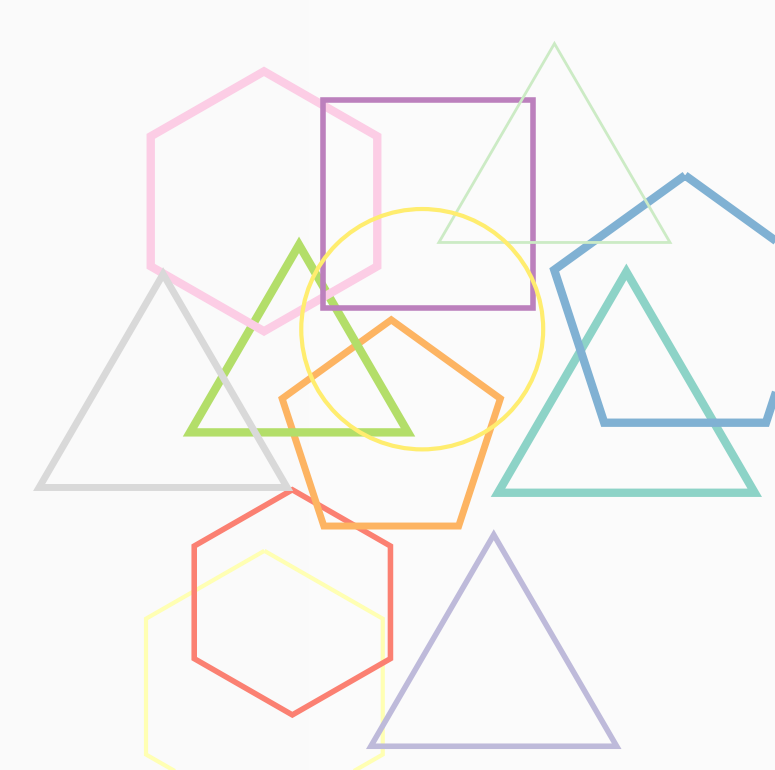[{"shape": "triangle", "thickness": 3, "radius": 0.96, "center": [0.808, 0.456]}, {"shape": "hexagon", "thickness": 1.5, "radius": 0.88, "center": [0.341, 0.108]}, {"shape": "triangle", "thickness": 2, "radius": 0.92, "center": [0.637, 0.122]}, {"shape": "hexagon", "thickness": 2, "radius": 0.73, "center": [0.377, 0.218]}, {"shape": "pentagon", "thickness": 3, "radius": 0.89, "center": [0.884, 0.595]}, {"shape": "pentagon", "thickness": 2.5, "radius": 0.74, "center": [0.505, 0.437]}, {"shape": "triangle", "thickness": 3, "radius": 0.81, "center": [0.386, 0.52]}, {"shape": "hexagon", "thickness": 3, "radius": 0.84, "center": [0.341, 0.739]}, {"shape": "triangle", "thickness": 2.5, "radius": 0.92, "center": [0.21, 0.459]}, {"shape": "square", "thickness": 2, "radius": 0.68, "center": [0.552, 0.735]}, {"shape": "triangle", "thickness": 1, "radius": 0.86, "center": [0.715, 0.771]}, {"shape": "circle", "thickness": 1.5, "radius": 0.78, "center": [0.545, 0.572]}]